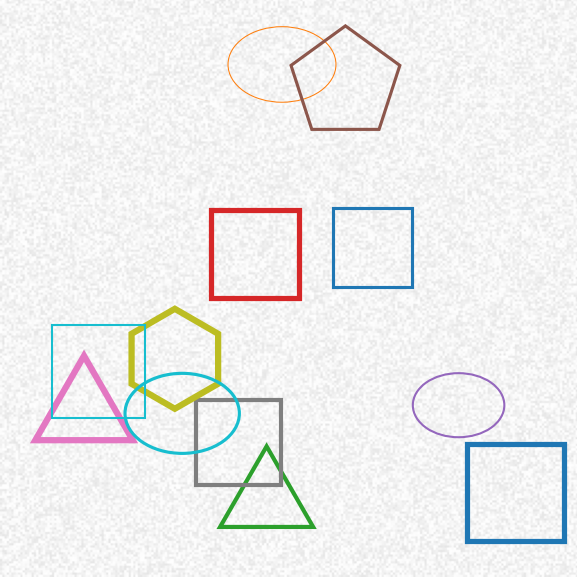[{"shape": "square", "thickness": 2.5, "radius": 0.42, "center": [0.893, 0.147]}, {"shape": "square", "thickness": 1.5, "radius": 0.34, "center": [0.645, 0.571]}, {"shape": "oval", "thickness": 0.5, "radius": 0.47, "center": [0.488, 0.888]}, {"shape": "triangle", "thickness": 2, "radius": 0.47, "center": [0.462, 0.133]}, {"shape": "square", "thickness": 2.5, "radius": 0.38, "center": [0.442, 0.56]}, {"shape": "oval", "thickness": 1, "radius": 0.4, "center": [0.794, 0.297]}, {"shape": "pentagon", "thickness": 1.5, "radius": 0.5, "center": [0.598, 0.855]}, {"shape": "triangle", "thickness": 3, "radius": 0.49, "center": [0.145, 0.286]}, {"shape": "square", "thickness": 2, "radius": 0.37, "center": [0.413, 0.234]}, {"shape": "hexagon", "thickness": 3, "radius": 0.43, "center": [0.303, 0.378]}, {"shape": "square", "thickness": 1, "radius": 0.4, "center": [0.171, 0.357]}, {"shape": "oval", "thickness": 1.5, "radius": 0.5, "center": [0.315, 0.283]}]